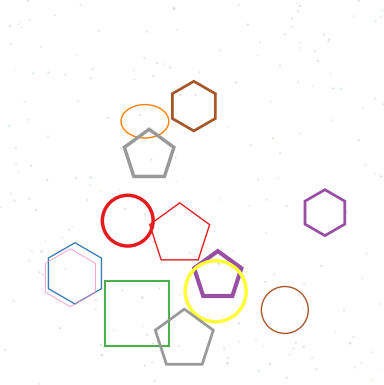[{"shape": "circle", "thickness": 2.5, "radius": 0.33, "center": [0.332, 0.427]}, {"shape": "pentagon", "thickness": 1, "radius": 0.41, "center": [0.467, 0.391]}, {"shape": "hexagon", "thickness": 1, "radius": 0.4, "center": [0.195, 0.29]}, {"shape": "square", "thickness": 1.5, "radius": 0.42, "center": [0.356, 0.185]}, {"shape": "hexagon", "thickness": 2, "radius": 0.3, "center": [0.844, 0.448]}, {"shape": "pentagon", "thickness": 3, "radius": 0.32, "center": [0.566, 0.283]}, {"shape": "oval", "thickness": 1, "radius": 0.31, "center": [0.376, 0.685]}, {"shape": "circle", "thickness": 2.5, "radius": 0.4, "center": [0.56, 0.244]}, {"shape": "hexagon", "thickness": 2, "radius": 0.32, "center": [0.503, 0.724]}, {"shape": "circle", "thickness": 1, "radius": 0.3, "center": [0.74, 0.195]}, {"shape": "hexagon", "thickness": 0.5, "radius": 0.38, "center": [0.183, 0.278]}, {"shape": "pentagon", "thickness": 2, "radius": 0.4, "center": [0.479, 0.118]}, {"shape": "pentagon", "thickness": 2.5, "radius": 0.34, "center": [0.387, 0.596]}]